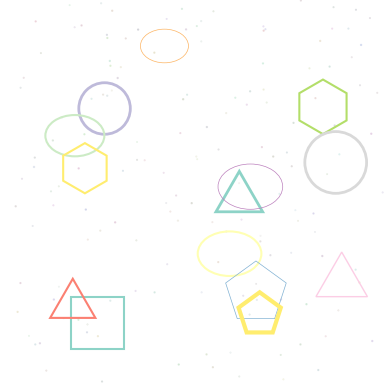[{"shape": "triangle", "thickness": 2, "radius": 0.35, "center": [0.622, 0.485]}, {"shape": "square", "thickness": 1.5, "radius": 0.34, "center": [0.253, 0.161]}, {"shape": "oval", "thickness": 1.5, "radius": 0.41, "center": [0.596, 0.341]}, {"shape": "circle", "thickness": 2, "radius": 0.33, "center": [0.272, 0.718]}, {"shape": "triangle", "thickness": 1.5, "radius": 0.34, "center": [0.189, 0.208]}, {"shape": "pentagon", "thickness": 0.5, "radius": 0.41, "center": [0.665, 0.239]}, {"shape": "oval", "thickness": 0.5, "radius": 0.31, "center": [0.427, 0.881]}, {"shape": "hexagon", "thickness": 1.5, "radius": 0.35, "center": [0.839, 0.723]}, {"shape": "triangle", "thickness": 1, "radius": 0.39, "center": [0.888, 0.268]}, {"shape": "circle", "thickness": 2, "radius": 0.4, "center": [0.872, 0.578]}, {"shape": "oval", "thickness": 0.5, "radius": 0.42, "center": [0.65, 0.515]}, {"shape": "oval", "thickness": 1.5, "radius": 0.38, "center": [0.194, 0.648]}, {"shape": "pentagon", "thickness": 3, "radius": 0.29, "center": [0.674, 0.183]}, {"shape": "hexagon", "thickness": 1.5, "radius": 0.33, "center": [0.221, 0.563]}]